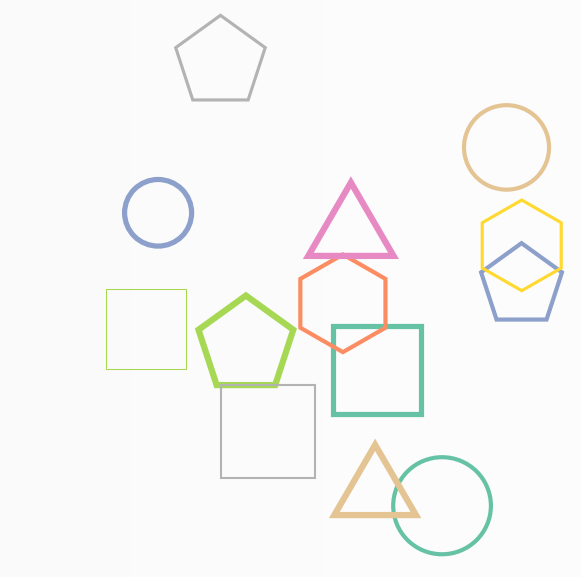[{"shape": "square", "thickness": 2.5, "radius": 0.38, "center": [0.649, 0.359]}, {"shape": "circle", "thickness": 2, "radius": 0.42, "center": [0.761, 0.123]}, {"shape": "hexagon", "thickness": 2, "radius": 0.42, "center": [0.59, 0.474]}, {"shape": "circle", "thickness": 2.5, "radius": 0.29, "center": [0.272, 0.631]}, {"shape": "pentagon", "thickness": 2, "radius": 0.37, "center": [0.897, 0.505]}, {"shape": "triangle", "thickness": 3, "radius": 0.42, "center": [0.604, 0.598]}, {"shape": "pentagon", "thickness": 3, "radius": 0.43, "center": [0.423, 0.402]}, {"shape": "square", "thickness": 0.5, "radius": 0.35, "center": [0.251, 0.429]}, {"shape": "hexagon", "thickness": 1.5, "radius": 0.39, "center": [0.898, 0.574]}, {"shape": "circle", "thickness": 2, "radius": 0.37, "center": [0.871, 0.744]}, {"shape": "triangle", "thickness": 3, "radius": 0.41, "center": [0.645, 0.148]}, {"shape": "square", "thickness": 1, "radius": 0.4, "center": [0.461, 0.252]}, {"shape": "pentagon", "thickness": 1.5, "radius": 0.4, "center": [0.379, 0.892]}]